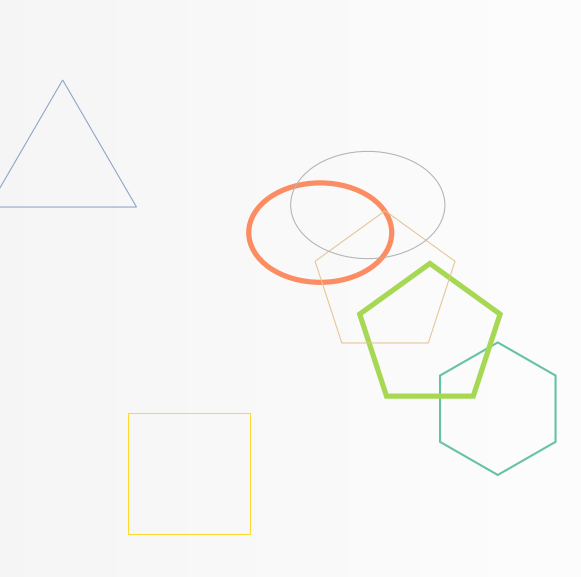[{"shape": "hexagon", "thickness": 1, "radius": 0.57, "center": [0.856, 0.291]}, {"shape": "oval", "thickness": 2.5, "radius": 0.61, "center": [0.551, 0.596]}, {"shape": "triangle", "thickness": 0.5, "radius": 0.73, "center": [0.108, 0.714]}, {"shape": "pentagon", "thickness": 2.5, "radius": 0.63, "center": [0.74, 0.416]}, {"shape": "square", "thickness": 0.5, "radius": 0.53, "center": [0.325, 0.179]}, {"shape": "pentagon", "thickness": 0.5, "radius": 0.63, "center": [0.662, 0.508]}, {"shape": "oval", "thickness": 0.5, "radius": 0.66, "center": [0.633, 0.644]}]